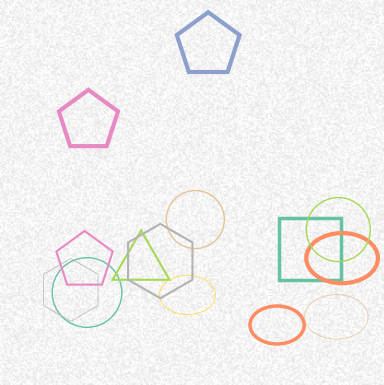[{"shape": "circle", "thickness": 1, "radius": 0.45, "center": [0.226, 0.24]}, {"shape": "square", "thickness": 2.5, "radius": 0.4, "center": [0.806, 0.353]}, {"shape": "oval", "thickness": 2.5, "radius": 0.35, "center": [0.72, 0.156]}, {"shape": "oval", "thickness": 3, "radius": 0.47, "center": [0.889, 0.329]}, {"shape": "pentagon", "thickness": 3, "radius": 0.43, "center": [0.541, 0.882]}, {"shape": "pentagon", "thickness": 1.5, "radius": 0.39, "center": [0.22, 0.323]}, {"shape": "pentagon", "thickness": 3, "radius": 0.4, "center": [0.23, 0.686]}, {"shape": "triangle", "thickness": 1.5, "radius": 0.43, "center": [0.366, 0.316]}, {"shape": "circle", "thickness": 1, "radius": 0.42, "center": [0.879, 0.404]}, {"shape": "oval", "thickness": 0.5, "radius": 0.36, "center": [0.487, 0.234]}, {"shape": "oval", "thickness": 0.5, "radius": 0.41, "center": [0.874, 0.177]}, {"shape": "circle", "thickness": 1, "radius": 0.38, "center": [0.507, 0.43]}, {"shape": "hexagon", "thickness": 0.5, "radius": 0.41, "center": [0.184, 0.247]}, {"shape": "hexagon", "thickness": 1.5, "radius": 0.48, "center": [0.416, 0.322]}]